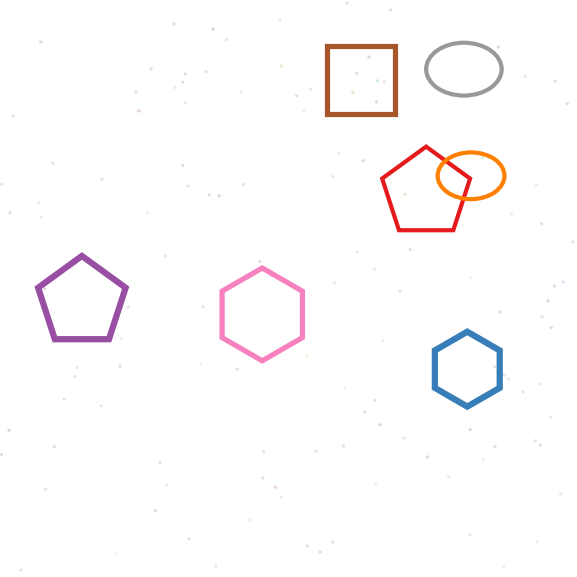[{"shape": "pentagon", "thickness": 2, "radius": 0.4, "center": [0.738, 0.665]}, {"shape": "hexagon", "thickness": 3, "radius": 0.32, "center": [0.809, 0.36]}, {"shape": "pentagon", "thickness": 3, "radius": 0.4, "center": [0.142, 0.476]}, {"shape": "oval", "thickness": 2, "radius": 0.29, "center": [0.816, 0.695]}, {"shape": "square", "thickness": 2.5, "radius": 0.29, "center": [0.625, 0.861]}, {"shape": "hexagon", "thickness": 2.5, "radius": 0.4, "center": [0.454, 0.455]}, {"shape": "oval", "thickness": 2, "radius": 0.33, "center": [0.803, 0.879]}]